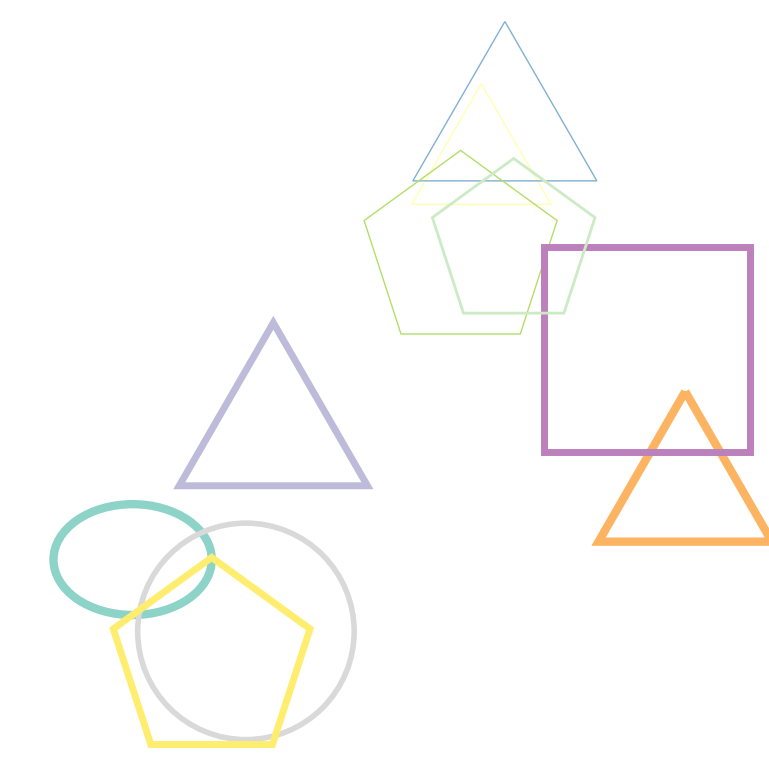[{"shape": "oval", "thickness": 3, "radius": 0.51, "center": [0.172, 0.273]}, {"shape": "triangle", "thickness": 0.5, "radius": 0.52, "center": [0.625, 0.787]}, {"shape": "triangle", "thickness": 2.5, "radius": 0.71, "center": [0.355, 0.44]}, {"shape": "triangle", "thickness": 0.5, "radius": 0.69, "center": [0.656, 0.834]}, {"shape": "triangle", "thickness": 3, "radius": 0.65, "center": [0.89, 0.362]}, {"shape": "pentagon", "thickness": 0.5, "radius": 0.66, "center": [0.598, 0.673]}, {"shape": "circle", "thickness": 2, "radius": 0.7, "center": [0.319, 0.18]}, {"shape": "square", "thickness": 2.5, "radius": 0.67, "center": [0.84, 0.546]}, {"shape": "pentagon", "thickness": 1, "radius": 0.56, "center": [0.667, 0.683]}, {"shape": "pentagon", "thickness": 2.5, "radius": 0.67, "center": [0.275, 0.142]}]